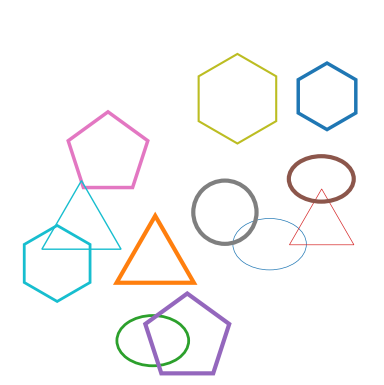[{"shape": "oval", "thickness": 0.5, "radius": 0.48, "center": [0.7, 0.366]}, {"shape": "hexagon", "thickness": 2.5, "radius": 0.43, "center": [0.849, 0.75]}, {"shape": "triangle", "thickness": 3, "radius": 0.58, "center": [0.403, 0.324]}, {"shape": "oval", "thickness": 2, "radius": 0.47, "center": [0.397, 0.115]}, {"shape": "triangle", "thickness": 0.5, "radius": 0.48, "center": [0.836, 0.413]}, {"shape": "pentagon", "thickness": 3, "radius": 0.57, "center": [0.486, 0.123]}, {"shape": "oval", "thickness": 3, "radius": 0.42, "center": [0.835, 0.535]}, {"shape": "pentagon", "thickness": 2.5, "radius": 0.54, "center": [0.28, 0.601]}, {"shape": "circle", "thickness": 3, "radius": 0.41, "center": [0.584, 0.449]}, {"shape": "hexagon", "thickness": 1.5, "radius": 0.58, "center": [0.617, 0.744]}, {"shape": "hexagon", "thickness": 2, "radius": 0.49, "center": [0.148, 0.316]}, {"shape": "triangle", "thickness": 1, "radius": 0.59, "center": [0.212, 0.412]}]